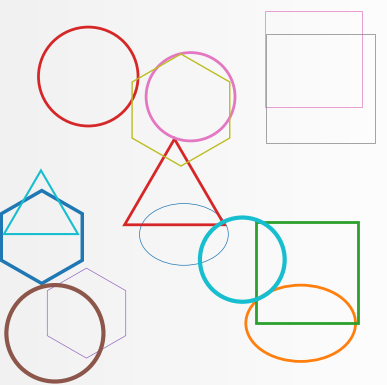[{"shape": "hexagon", "thickness": 2.5, "radius": 0.6, "center": [0.108, 0.384]}, {"shape": "oval", "thickness": 0.5, "radius": 0.57, "center": [0.475, 0.391]}, {"shape": "oval", "thickness": 2, "radius": 0.71, "center": [0.776, 0.16]}, {"shape": "square", "thickness": 2, "radius": 0.66, "center": [0.792, 0.291]}, {"shape": "triangle", "thickness": 2, "radius": 0.74, "center": [0.45, 0.49]}, {"shape": "circle", "thickness": 2, "radius": 0.64, "center": [0.228, 0.801]}, {"shape": "hexagon", "thickness": 0.5, "radius": 0.58, "center": [0.223, 0.187]}, {"shape": "circle", "thickness": 3, "radius": 0.63, "center": [0.142, 0.134]}, {"shape": "circle", "thickness": 2, "radius": 0.57, "center": [0.492, 0.749]}, {"shape": "square", "thickness": 0.5, "radius": 0.63, "center": [0.81, 0.847]}, {"shape": "square", "thickness": 0.5, "radius": 0.7, "center": [0.826, 0.77]}, {"shape": "hexagon", "thickness": 1, "radius": 0.73, "center": [0.467, 0.714]}, {"shape": "triangle", "thickness": 1.5, "radius": 0.55, "center": [0.106, 0.447]}, {"shape": "circle", "thickness": 3, "radius": 0.55, "center": [0.625, 0.326]}]